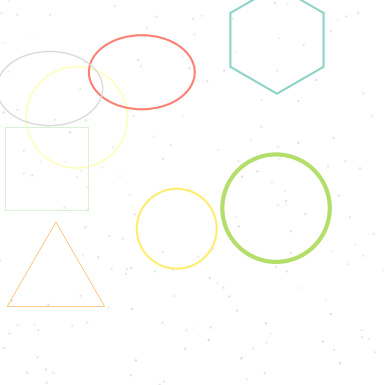[{"shape": "hexagon", "thickness": 1.5, "radius": 0.7, "center": [0.719, 0.896]}, {"shape": "circle", "thickness": 1, "radius": 0.66, "center": [0.2, 0.695]}, {"shape": "oval", "thickness": 1.5, "radius": 0.69, "center": [0.368, 0.812]}, {"shape": "triangle", "thickness": 0.5, "radius": 0.73, "center": [0.145, 0.277]}, {"shape": "circle", "thickness": 3, "radius": 0.7, "center": [0.717, 0.459]}, {"shape": "oval", "thickness": 1, "radius": 0.69, "center": [0.129, 0.77]}, {"shape": "square", "thickness": 0.5, "radius": 0.54, "center": [0.12, 0.562]}, {"shape": "circle", "thickness": 1.5, "radius": 0.52, "center": [0.459, 0.406]}]